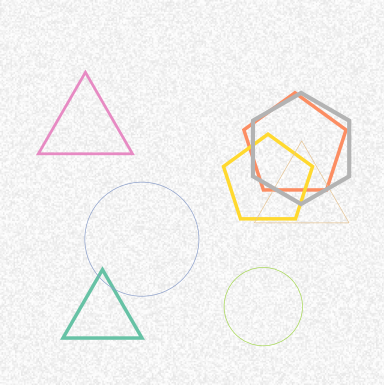[{"shape": "triangle", "thickness": 2.5, "radius": 0.59, "center": [0.266, 0.181]}, {"shape": "pentagon", "thickness": 2.5, "radius": 0.7, "center": [0.766, 0.62]}, {"shape": "circle", "thickness": 0.5, "radius": 0.74, "center": [0.368, 0.379]}, {"shape": "triangle", "thickness": 2, "radius": 0.71, "center": [0.222, 0.671]}, {"shape": "circle", "thickness": 0.5, "radius": 0.51, "center": [0.684, 0.204]}, {"shape": "pentagon", "thickness": 2.5, "radius": 0.61, "center": [0.696, 0.53]}, {"shape": "triangle", "thickness": 0.5, "radius": 0.71, "center": [0.784, 0.492]}, {"shape": "hexagon", "thickness": 3, "radius": 0.72, "center": [0.782, 0.614]}]